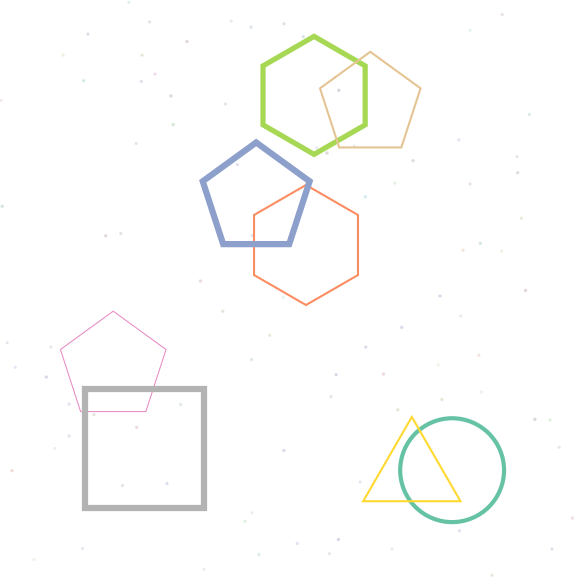[{"shape": "circle", "thickness": 2, "radius": 0.45, "center": [0.783, 0.185]}, {"shape": "hexagon", "thickness": 1, "radius": 0.52, "center": [0.53, 0.575]}, {"shape": "pentagon", "thickness": 3, "radius": 0.49, "center": [0.444, 0.655]}, {"shape": "pentagon", "thickness": 0.5, "radius": 0.48, "center": [0.196, 0.364]}, {"shape": "hexagon", "thickness": 2.5, "radius": 0.51, "center": [0.544, 0.834]}, {"shape": "triangle", "thickness": 1, "radius": 0.49, "center": [0.713, 0.18]}, {"shape": "pentagon", "thickness": 1, "radius": 0.46, "center": [0.641, 0.818]}, {"shape": "square", "thickness": 3, "radius": 0.51, "center": [0.25, 0.222]}]